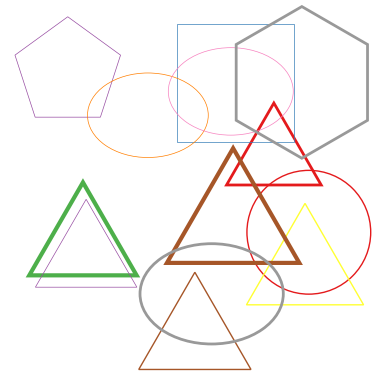[{"shape": "triangle", "thickness": 2, "radius": 0.71, "center": [0.711, 0.59]}, {"shape": "circle", "thickness": 1, "radius": 0.8, "center": [0.802, 0.397]}, {"shape": "square", "thickness": 0.5, "radius": 0.76, "center": [0.611, 0.784]}, {"shape": "triangle", "thickness": 3, "radius": 0.8, "center": [0.215, 0.365]}, {"shape": "pentagon", "thickness": 0.5, "radius": 0.72, "center": [0.176, 0.812]}, {"shape": "triangle", "thickness": 0.5, "radius": 0.76, "center": [0.224, 0.33]}, {"shape": "oval", "thickness": 0.5, "radius": 0.78, "center": [0.384, 0.701]}, {"shape": "triangle", "thickness": 1, "radius": 0.88, "center": [0.792, 0.296]}, {"shape": "triangle", "thickness": 3, "radius": 0.99, "center": [0.605, 0.416]}, {"shape": "triangle", "thickness": 1, "radius": 0.84, "center": [0.506, 0.124]}, {"shape": "oval", "thickness": 0.5, "radius": 0.81, "center": [0.599, 0.763]}, {"shape": "hexagon", "thickness": 2, "radius": 0.98, "center": [0.784, 0.786]}, {"shape": "oval", "thickness": 2, "radius": 0.93, "center": [0.55, 0.237]}]